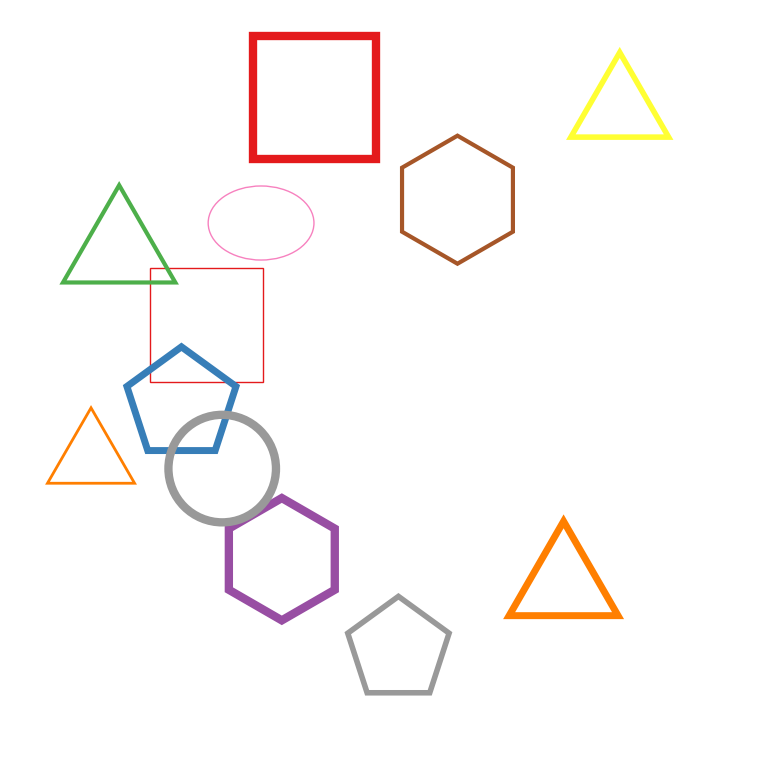[{"shape": "square", "thickness": 0.5, "radius": 0.37, "center": [0.268, 0.578]}, {"shape": "square", "thickness": 3, "radius": 0.4, "center": [0.408, 0.874]}, {"shape": "pentagon", "thickness": 2.5, "radius": 0.37, "center": [0.236, 0.475]}, {"shape": "triangle", "thickness": 1.5, "radius": 0.42, "center": [0.155, 0.675]}, {"shape": "hexagon", "thickness": 3, "radius": 0.4, "center": [0.366, 0.274]}, {"shape": "triangle", "thickness": 2.5, "radius": 0.41, "center": [0.732, 0.241]}, {"shape": "triangle", "thickness": 1, "radius": 0.33, "center": [0.118, 0.405]}, {"shape": "triangle", "thickness": 2, "radius": 0.37, "center": [0.805, 0.859]}, {"shape": "hexagon", "thickness": 1.5, "radius": 0.42, "center": [0.594, 0.741]}, {"shape": "oval", "thickness": 0.5, "radius": 0.34, "center": [0.339, 0.71]}, {"shape": "pentagon", "thickness": 2, "radius": 0.35, "center": [0.517, 0.156]}, {"shape": "circle", "thickness": 3, "radius": 0.35, "center": [0.289, 0.391]}]